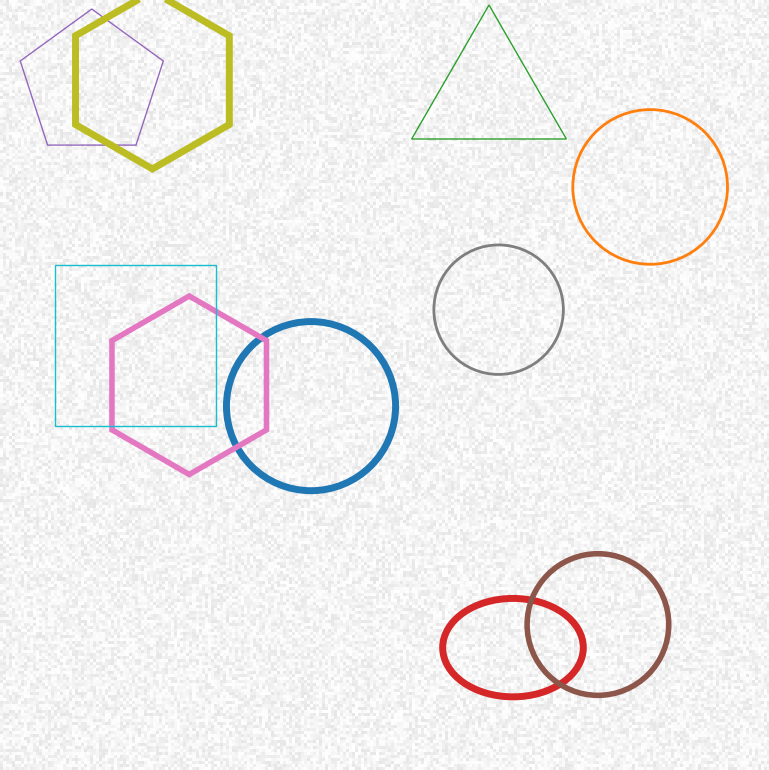[{"shape": "circle", "thickness": 2.5, "radius": 0.55, "center": [0.404, 0.473]}, {"shape": "circle", "thickness": 1, "radius": 0.5, "center": [0.844, 0.757]}, {"shape": "triangle", "thickness": 0.5, "radius": 0.58, "center": [0.635, 0.877]}, {"shape": "oval", "thickness": 2.5, "radius": 0.46, "center": [0.666, 0.159]}, {"shape": "pentagon", "thickness": 0.5, "radius": 0.49, "center": [0.119, 0.891]}, {"shape": "circle", "thickness": 2, "radius": 0.46, "center": [0.777, 0.189]}, {"shape": "hexagon", "thickness": 2, "radius": 0.58, "center": [0.246, 0.5]}, {"shape": "circle", "thickness": 1, "radius": 0.42, "center": [0.648, 0.598]}, {"shape": "hexagon", "thickness": 2.5, "radius": 0.58, "center": [0.198, 0.896]}, {"shape": "square", "thickness": 0.5, "radius": 0.52, "center": [0.175, 0.551]}]